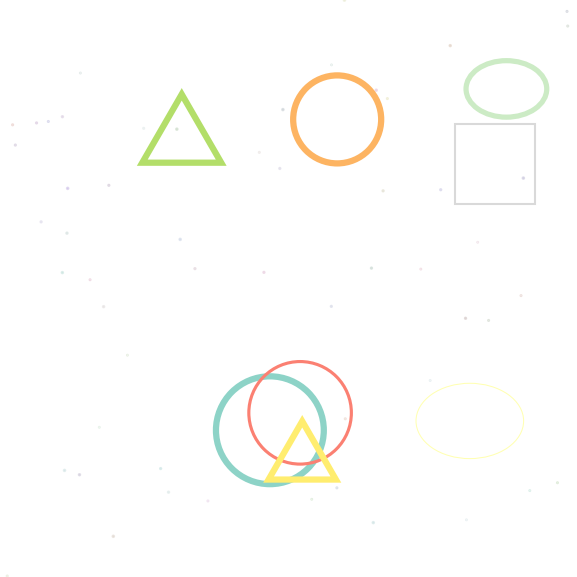[{"shape": "circle", "thickness": 3, "radius": 0.47, "center": [0.467, 0.254]}, {"shape": "oval", "thickness": 0.5, "radius": 0.47, "center": [0.814, 0.27]}, {"shape": "circle", "thickness": 1.5, "radius": 0.44, "center": [0.52, 0.284]}, {"shape": "circle", "thickness": 3, "radius": 0.38, "center": [0.584, 0.792]}, {"shape": "triangle", "thickness": 3, "radius": 0.39, "center": [0.315, 0.757]}, {"shape": "square", "thickness": 1, "radius": 0.35, "center": [0.857, 0.716]}, {"shape": "oval", "thickness": 2.5, "radius": 0.35, "center": [0.877, 0.845]}, {"shape": "triangle", "thickness": 3, "radius": 0.34, "center": [0.523, 0.202]}]